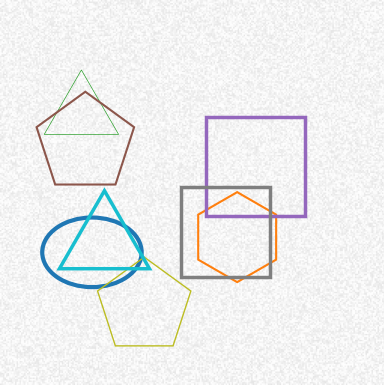[{"shape": "oval", "thickness": 3, "radius": 0.65, "center": [0.239, 0.345]}, {"shape": "hexagon", "thickness": 1.5, "radius": 0.58, "center": [0.616, 0.384]}, {"shape": "triangle", "thickness": 0.5, "radius": 0.56, "center": [0.211, 0.707]}, {"shape": "square", "thickness": 2.5, "radius": 0.64, "center": [0.663, 0.567]}, {"shape": "pentagon", "thickness": 1.5, "radius": 0.67, "center": [0.222, 0.628]}, {"shape": "square", "thickness": 2.5, "radius": 0.58, "center": [0.586, 0.397]}, {"shape": "pentagon", "thickness": 1, "radius": 0.64, "center": [0.375, 0.205]}, {"shape": "triangle", "thickness": 2.5, "radius": 0.68, "center": [0.271, 0.37]}]